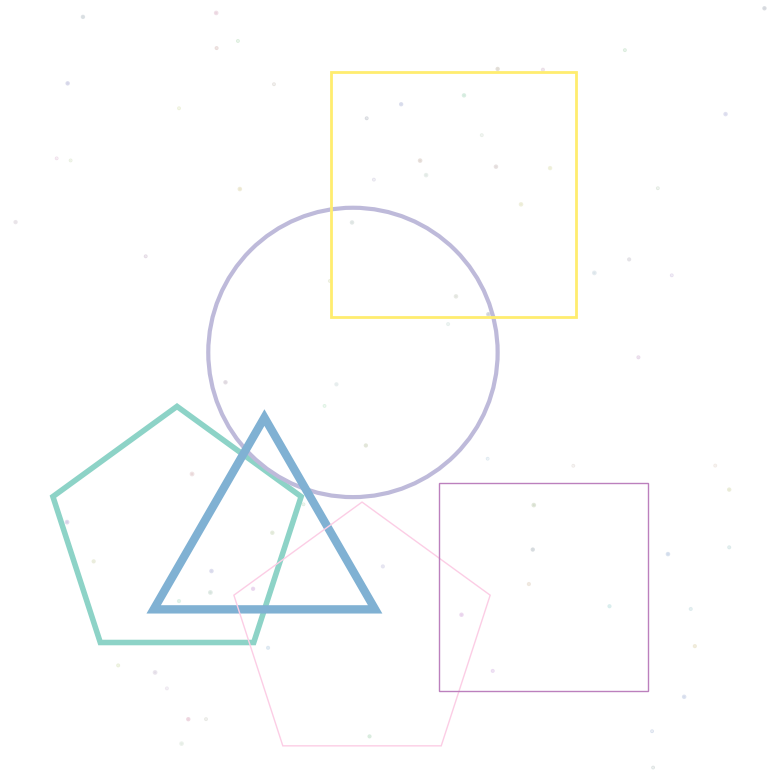[{"shape": "pentagon", "thickness": 2, "radius": 0.85, "center": [0.23, 0.303]}, {"shape": "circle", "thickness": 1.5, "radius": 0.94, "center": [0.458, 0.542]}, {"shape": "triangle", "thickness": 3, "radius": 0.83, "center": [0.343, 0.292]}, {"shape": "pentagon", "thickness": 0.5, "radius": 0.87, "center": [0.47, 0.173]}, {"shape": "square", "thickness": 0.5, "radius": 0.68, "center": [0.706, 0.237]}, {"shape": "square", "thickness": 1, "radius": 0.79, "center": [0.589, 0.747]}]